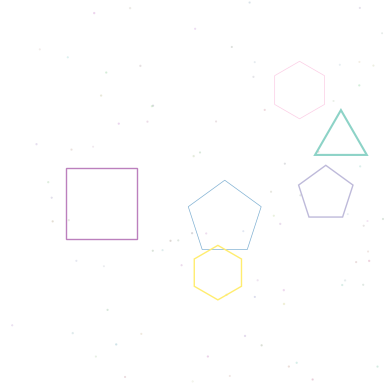[{"shape": "triangle", "thickness": 1.5, "radius": 0.39, "center": [0.886, 0.636]}, {"shape": "pentagon", "thickness": 1, "radius": 0.37, "center": [0.846, 0.496]}, {"shape": "pentagon", "thickness": 0.5, "radius": 0.5, "center": [0.584, 0.432]}, {"shape": "hexagon", "thickness": 0.5, "radius": 0.37, "center": [0.778, 0.766]}, {"shape": "square", "thickness": 1, "radius": 0.46, "center": [0.264, 0.472]}, {"shape": "hexagon", "thickness": 1, "radius": 0.35, "center": [0.566, 0.292]}]